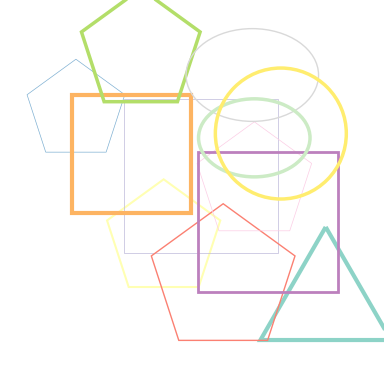[{"shape": "triangle", "thickness": 3, "radius": 0.98, "center": [0.846, 0.215]}, {"shape": "pentagon", "thickness": 1.5, "radius": 0.77, "center": [0.425, 0.38]}, {"shape": "square", "thickness": 0.5, "radius": 1.0, "center": [0.522, 0.542]}, {"shape": "pentagon", "thickness": 1, "radius": 0.98, "center": [0.58, 0.275]}, {"shape": "pentagon", "thickness": 0.5, "radius": 0.67, "center": [0.197, 0.713]}, {"shape": "square", "thickness": 3, "radius": 0.77, "center": [0.342, 0.6]}, {"shape": "pentagon", "thickness": 2.5, "radius": 0.81, "center": [0.366, 0.867]}, {"shape": "pentagon", "thickness": 0.5, "radius": 0.78, "center": [0.661, 0.527]}, {"shape": "oval", "thickness": 1, "radius": 0.86, "center": [0.655, 0.805]}, {"shape": "square", "thickness": 2, "radius": 0.91, "center": [0.696, 0.423]}, {"shape": "oval", "thickness": 2.5, "radius": 0.72, "center": [0.66, 0.642]}, {"shape": "circle", "thickness": 2.5, "radius": 0.85, "center": [0.729, 0.653]}]